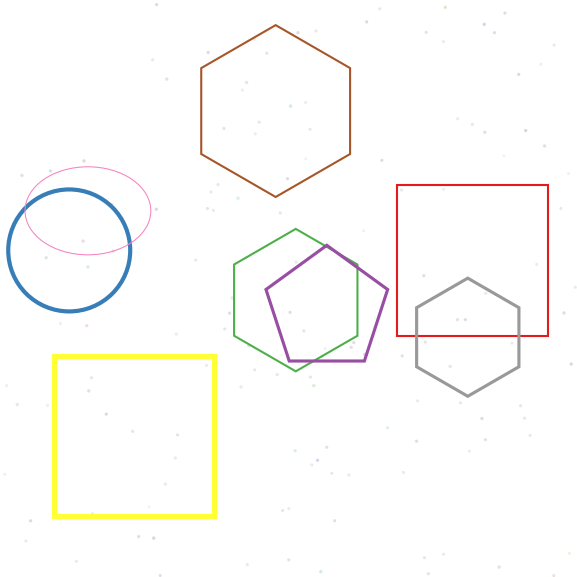[{"shape": "square", "thickness": 1, "radius": 0.65, "center": [0.819, 0.548]}, {"shape": "circle", "thickness": 2, "radius": 0.53, "center": [0.12, 0.565]}, {"shape": "hexagon", "thickness": 1, "radius": 0.62, "center": [0.512, 0.479]}, {"shape": "pentagon", "thickness": 1.5, "radius": 0.55, "center": [0.566, 0.464]}, {"shape": "square", "thickness": 2.5, "radius": 0.69, "center": [0.232, 0.244]}, {"shape": "hexagon", "thickness": 1, "radius": 0.74, "center": [0.477, 0.807]}, {"shape": "oval", "thickness": 0.5, "radius": 0.54, "center": [0.152, 0.634]}, {"shape": "hexagon", "thickness": 1.5, "radius": 0.51, "center": [0.81, 0.415]}]